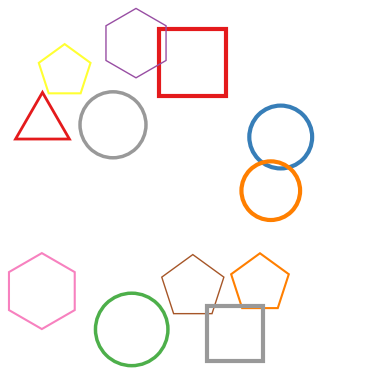[{"shape": "triangle", "thickness": 2, "radius": 0.4, "center": [0.11, 0.679]}, {"shape": "square", "thickness": 3, "radius": 0.44, "center": [0.499, 0.838]}, {"shape": "circle", "thickness": 3, "radius": 0.41, "center": [0.729, 0.644]}, {"shape": "circle", "thickness": 2.5, "radius": 0.47, "center": [0.342, 0.144]}, {"shape": "hexagon", "thickness": 1, "radius": 0.45, "center": [0.353, 0.888]}, {"shape": "pentagon", "thickness": 1.5, "radius": 0.39, "center": [0.675, 0.263]}, {"shape": "circle", "thickness": 3, "radius": 0.38, "center": [0.703, 0.505]}, {"shape": "pentagon", "thickness": 1.5, "radius": 0.35, "center": [0.168, 0.815]}, {"shape": "pentagon", "thickness": 1, "radius": 0.42, "center": [0.501, 0.254]}, {"shape": "hexagon", "thickness": 1.5, "radius": 0.49, "center": [0.109, 0.244]}, {"shape": "square", "thickness": 3, "radius": 0.36, "center": [0.611, 0.134]}, {"shape": "circle", "thickness": 2.5, "radius": 0.43, "center": [0.293, 0.676]}]